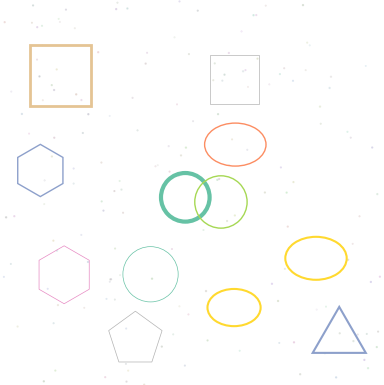[{"shape": "circle", "thickness": 0.5, "radius": 0.36, "center": [0.391, 0.288]}, {"shape": "circle", "thickness": 3, "radius": 0.32, "center": [0.481, 0.487]}, {"shape": "oval", "thickness": 1, "radius": 0.4, "center": [0.611, 0.624]}, {"shape": "triangle", "thickness": 1.5, "radius": 0.4, "center": [0.881, 0.123]}, {"shape": "hexagon", "thickness": 1, "radius": 0.34, "center": [0.105, 0.557]}, {"shape": "hexagon", "thickness": 0.5, "radius": 0.38, "center": [0.167, 0.286]}, {"shape": "circle", "thickness": 1, "radius": 0.34, "center": [0.574, 0.475]}, {"shape": "oval", "thickness": 1.5, "radius": 0.35, "center": [0.608, 0.201]}, {"shape": "oval", "thickness": 1.5, "radius": 0.4, "center": [0.821, 0.329]}, {"shape": "square", "thickness": 2, "radius": 0.4, "center": [0.157, 0.803]}, {"shape": "square", "thickness": 0.5, "radius": 0.31, "center": [0.609, 0.793]}, {"shape": "pentagon", "thickness": 0.5, "radius": 0.36, "center": [0.352, 0.119]}]